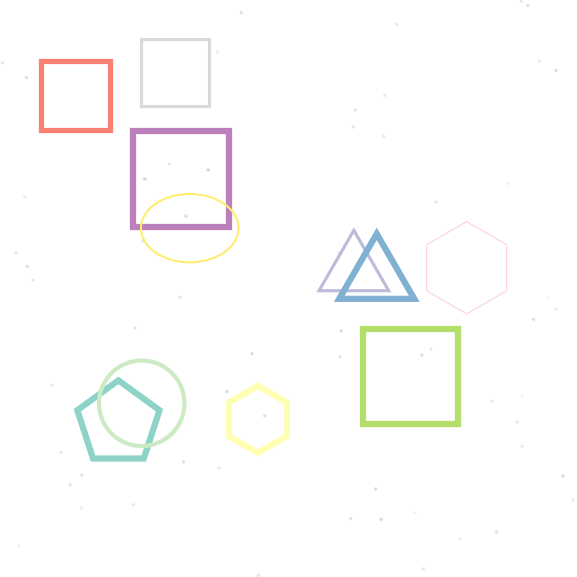[{"shape": "pentagon", "thickness": 3, "radius": 0.37, "center": [0.205, 0.266]}, {"shape": "hexagon", "thickness": 3, "radius": 0.29, "center": [0.446, 0.273]}, {"shape": "triangle", "thickness": 1.5, "radius": 0.35, "center": [0.613, 0.531]}, {"shape": "square", "thickness": 2.5, "radius": 0.3, "center": [0.131, 0.834]}, {"shape": "triangle", "thickness": 3, "radius": 0.38, "center": [0.652, 0.519]}, {"shape": "square", "thickness": 3, "radius": 0.41, "center": [0.711, 0.347]}, {"shape": "hexagon", "thickness": 0.5, "radius": 0.4, "center": [0.808, 0.535]}, {"shape": "square", "thickness": 1.5, "radius": 0.29, "center": [0.303, 0.874]}, {"shape": "square", "thickness": 3, "radius": 0.42, "center": [0.313, 0.689]}, {"shape": "circle", "thickness": 2, "radius": 0.37, "center": [0.245, 0.301]}, {"shape": "oval", "thickness": 1, "radius": 0.42, "center": [0.329, 0.604]}]